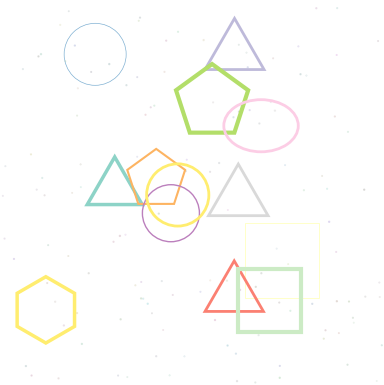[{"shape": "triangle", "thickness": 2.5, "radius": 0.41, "center": [0.298, 0.51]}, {"shape": "square", "thickness": 0.5, "radius": 0.48, "center": [0.733, 0.323]}, {"shape": "triangle", "thickness": 2, "radius": 0.44, "center": [0.609, 0.864]}, {"shape": "triangle", "thickness": 2, "radius": 0.44, "center": [0.608, 0.235]}, {"shape": "circle", "thickness": 0.5, "radius": 0.4, "center": [0.247, 0.859]}, {"shape": "pentagon", "thickness": 1.5, "radius": 0.39, "center": [0.406, 0.534]}, {"shape": "pentagon", "thickness": 3, "radius": 0.49, "center": [0.551, 0.735]}, {"shape": "oval", "thickness": 2, "radius": 0.48, "center": [0.678, 0.673]}, {"shape": "triangle", "thickness": 2, "radius": 0.45, "center": [0.619, 0.484]}, {"shape": "circle", "thickness": 1, "radius": 0.37, "center": [0.444, 0.446]}, {"shape": "square", "thickness": 3, "radius": 0.41, "center": [0.7, 0.22]}, {"shape": "hexagon", "thickness": 2.5, "radius": 0.43, "center": [0.119, 0.195]}, {"shape": "circle", "thickness": 2, "radius": 0.4, "center": [0.462, 0.494]}]